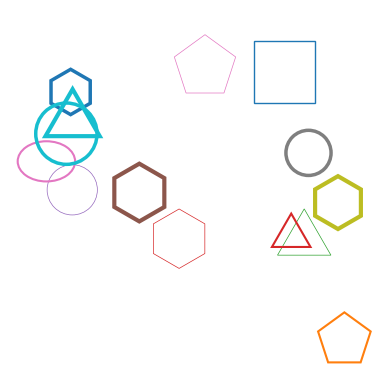[{"shape": "hexagon", "thickness": 2.5, "radius": 0.29, "center": [0.183, 0.761]}, {"shape": "square", "thickness": 1, "radius": 0.4, "center": [0.739, 0.813]}, {"shape": "pentagon", "thickness": 1.5, "radius": 0.36, "center": [0.895, 0.117]}, {"shape": "triangle", "thickness": 0.5, "radius": 0.4, "center": [0.79, 0.377]}, {"shape": "hexagon", "thickness": 0.5, "radius": 0.39, "center": [0.465, 0.38]}, {"shape": "triangle", "thickness": 1.5, "radius": 0.29, "center": [0.756, 0.387]}, {"shape": "circle", "thickness": 0.5, "radius": 0.33, "center": [0.188, 0.507]}, {"shape": "hexagon", "thickness": 3, "radius": 0.37, "center": [0.362, 0.5]}, {"shape": "pentagon", "thickness": 0.5, "radius": 0.42, "center": [0.532, 0.826]}, {"shape": "oval", "thickness": 1.5, "radius": 0.37, "center": [0.121, 0.581]}, {"shape": "circle", "thickness": 2.5, "radius": 0.29, "center": [0.801, 0.603]}, {"shape": "hexagon", "thickness": 3, "radius": 0.34, "center": [0.878, 0.474]}, {"shape": "triangle", "thickness": 3, "radius": 0.41, "center": [0.189, 0.687]}, {"shape": "circle", "thickness": 2.5, "radius": 0.4, "center": [0.172, 0.653]}]